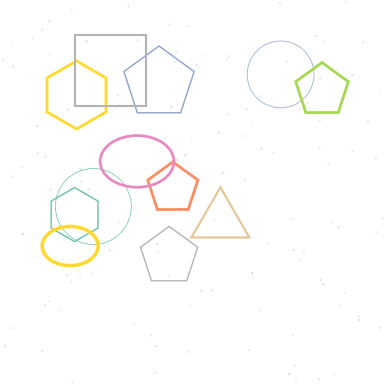[{"shape": "circle", "thickness": 0.5, "radius": 0.49, "center": [0.242, 0.464]}, {"shape": "hexagon", "thickness": 1, "radius": 0.35, "center": [0.194, 0.443]}, {"shape": "pentagon", "thickness": 2, "radius": 0.34, "center": [0.449, 0.511]}, {"shape": "pentagon", "thickness": 1, "radius": 0.48, "center": [0.413, 0.785]}, {"shape": "circle", "thickness": 0.5, "radius": 0.43, "center": [0.729, 0.807]}, {"shape": "oval", "thickness": 2, "radius": 0.48, "center": [0.356, 0.581]}, {"shape": "pentagon", "thickness": 2, "radius": 0.36, "center": [0.836, 0.766]}, {"shape": "oval", "thickness": 2.5, "radius": 0.36, "center": [0.182, 0.361]}, {"shape": "hexagon", "thickness": 2, "radius": 0.44, "center": [0.199, 0.753]}, {"shape": "triangle", "thickness": 1.5, "radius": 0.43, "center": [0.572, 0.427]}, {"shape": "pentagon", "thickness": 1, "radius": 0.39, "center": [0.439, 0.334]}, {"shape": "square", "thickness": 1.5, "radius": 0.46, "center": [0.288, 0.817]}]